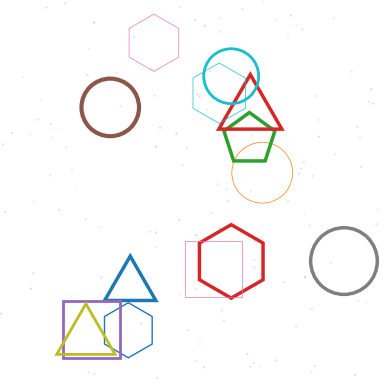[{"shape": "triangle", "thickness": 2.5, "radius": 0.38, "center": [0.338, 0.258]}, {"shape": "hexagon", "thickness": 1, "radius": 0.36, "center": [0.333, 0.142]}, {"shape": "circle", "thickness": 0.5, "radius": 0.39, "center": [0.681, 0.551]}, {"shape": "pentagon", "thickness": 2.5, "radius": 0.35, "center": [0.648, 0.638]}, {"shape": "hexagon", "thickness": 2.5, "radius": 0.48, "center": [0.601, 0.321]}, {"shape": "triangle", "thickness": 2.5, "radius": 0.47, "center": [0.65, 0.712]}, {"shape": "square", "thickness": 2, "radius": 0.37, "center": [0.237, 0.145]}, {"shape": "circle", "thickness": 3, "radius": 0.37, "center": [0.286, 0.721]}, {"shape": "square", "thickness": 0.5, "radius": 0.37, "center": [0.554, 0.302]}, {"shape": "hexagon", "thickness": 0.5, "radius": 0.37, "center": [0.4, 0.889]}, {"shape": "circle", "thickness": 2.5, "radius": 0.43, "center": [0.893, 0.322]}, {"shape": "triangle", "thickness": 2, "radius": 0.44, "center": [0.223, 0.123]}, {"shape": "hexagon", "thickness": 0.5, "radius": 0.39, "center": [0.569, 0.758]}, {"shape": "circle", "thickness": 2, "radius": 0.36, "center": [0.601, 0.802]}]